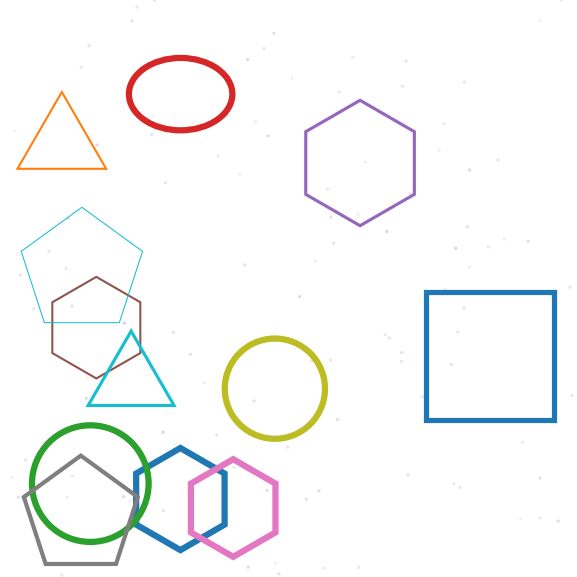[{"shape": "square", "thickness": 2.5, "radius": 0.56, "center": [0.849, 0.382]}, {"shape": "hexagon", "thickness": 3, "radius": 0.44, "center": [0.312, 0.135]}, {"shape": "triangle", "thickness": 1, "radius": 0.44, "center": [0.107, 0.751]}, {"shape": "circle", "thickness": 3, "radius": 0.5, "center": [0.156, 0.162]}, {"shape": "oval", "thickness": 3, "radius": 0.45, "center": [0.313, 0.836]}, {"shape": "hexagon", "thickness": 1.5, "radius": 0.54, "center": [0.623, 0.717]}, {"shape": "hexagon", "thickness": 1, "radius": 0.44, "center": [0.167, 0.432]}, {"shape": "hexagon", "thickness": 3, "radius": 0.42, "center": [0.404, 0.119]}, {"shape": "pentagon", "thickness": 2, "radius": 0.52, "center": [0.14, 0.106]}, {"shape": "circle", "thickness": 3, "radius": 0.43, "center": [0.476, 0.326]}, {"shape": "triangle", "thickness": 1.5, "radius": 0.43, "center": [0.227, 0.34]}, {"shape": "pentagon", "thickness": 0.5, "radius": 0.55, "center": [0.142, 0.53]}]